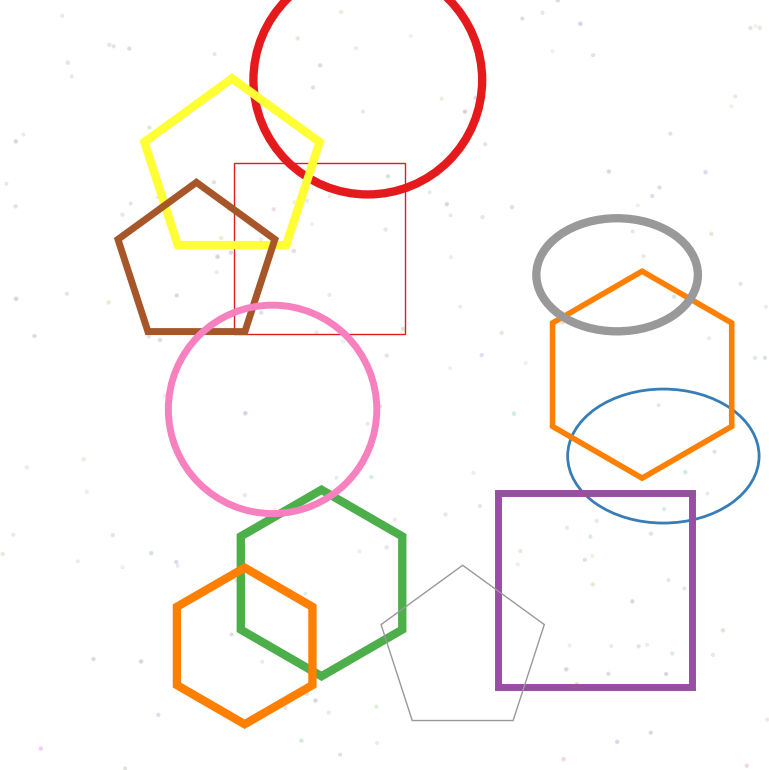[{"shape": "circle", "thickness": 3, "radius": 0.74, "center": [0.478, 0.896]}, {"shape": "square", "thickness": 0.5, "radius": 0.55, "center": [0.415, 0.677]}, {"shape": "oval", "thickness": 1, "radius": 0.62, "center": [0.862, 0.408]}, {"shape": "hexagon", "thickness": 3, "radius": 0.61, "center": [0.418, 0.243]}, {"shape": "square", "thickness": 2.5, "radius": 0.63, "center": [0.773, 0.234]}, {"shape": "hexagon", "thickness": 3, "radius": 0.51, "center": [0.318, 0.161]}, {"shape": "hexagon", "thickness": 2, "radius": 0.67, "center": [0.834, 0.513]}, {"shape": "pentagon", "thickness": 3, "radius": 0.6, "center": [0.301, 0.779]}, {"shape": "pentagon", "thickness": 2.5, "radius": 0.54, "center": [0.255, 0.656]}, {"shape": "circle", "thickness": 2.5, "radius": 0.68, "center": [0.354, 0.468]}, {"shape": "oval", "thickness": 3, "radius": 0.52, "center": [0.801, 0.643]}, {"shape": "pentagon", "thickness": 0.5, "radius": 0.56, "center": [0.601, 0.154]}]